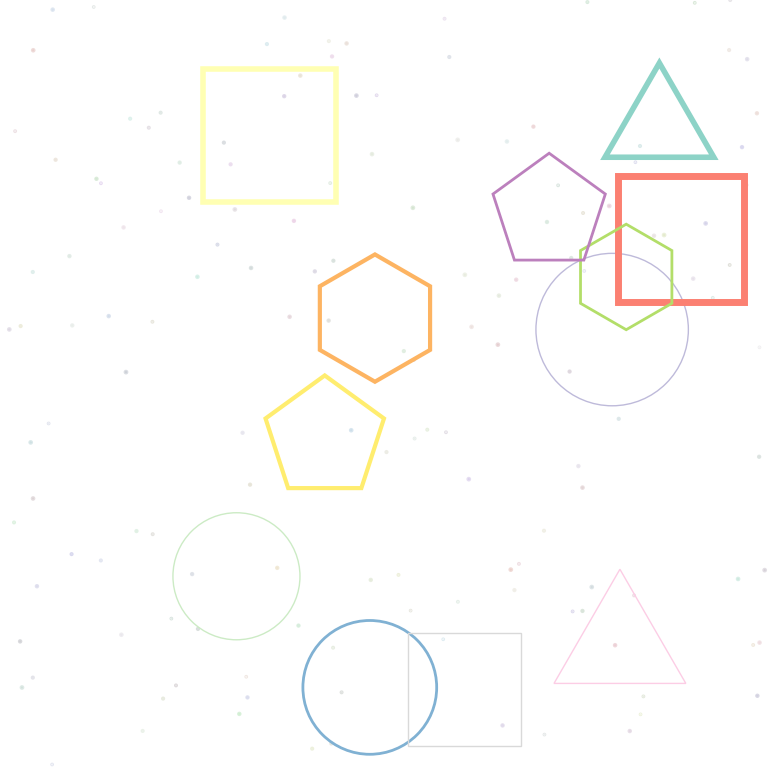[{"shape": "triangle", "thickness": 2, "radius": 0.41, "center": [0.856, 0.837]}, {"shape": "square", "thickness": 2, "radius": 0.43, "center": [0.35, 0.824]}, {"shape": "circle", "thickness": 0.5, "radius": 0.49, "center": [0.795, 0.572]}, {"shape": "square", "thickness": 2.5, "radius": 0.41, "center": [0.884, 0.689]}, {"shape": "circle", "thickness": 1, "radius": 0.43, "center": [0.48, 0.107]}, {"shape": "hexagon", "thickness": 1.5, "radius": 0.41, "center": [0.487, 0.587]}, {"shape": "hexagon", "thickness": 1, "radius": 0.34, "center": [0.813, 0.64]}, {"shape": "triangle", "thickness": 0.5, "radius": 0.49, "center": [0.805, 0.162]}, {"shape": "square", "thickness": 0.5, "radius": 0.37, "center": [0.603, 0.105]}, {"shape": "pentagon", "thickness": 1, "radius": 0.38, "center": [0.713, 0.724]}, {"shape": "circle", "thickness": 0.5, "radius": 0.41, "center": [0.307, 0.252]}, {"shape": "pentagon", "thickness": 1.5, "radius": 0.4, "center": [0.422, 0.432]}]